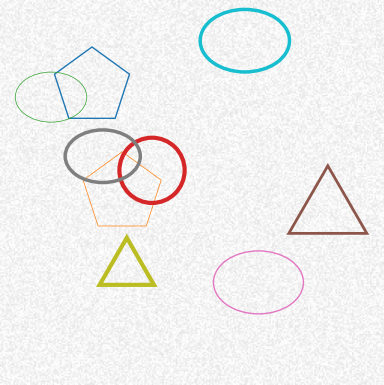[{"shape": "pentagon", "thickness": 1, "radius": 0.51, "center": [0.239, 0.776]}, {"shape": "pentagon", "thickness": 0.5, "radius": 0.53, "center": [0.317, 0.499]}, {"shape": "oval", "thickness": 0.5, "radius": 0.46, "center": [0.133, 0.748]}, {"shape": "circle", "thickness": 3, "radius": 0.42, "center": [0.395, 0.558]}, {"shape": "triangle", "thickness": 2, "radius": 0.59, "center": [0.851, 0.452]}, {"shape": "oval", "thickness": 1, "radius": 0.58, "center": [0.671, 0.266]}, {"shape": "oval", "thickness": 2.5, "radius": 0.49, "center": [0.267, 0.594]}, {"shape": "triangle", "thickness": 3, "radius": 0.41, "center": [0.329, 0.301]}, {"shape": "oval", "thickness": 2.5, "radius": 0.58, "center": [0.636, 0.894]}]